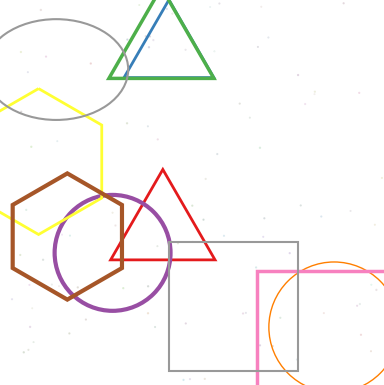[{"shape": "triangle", "thickness": 2, "radius": 0.78, "center": [0.423, 0.403]}, {"shape": "triangle", "thickness": 2, "radius": 0.67, "center": [0.439, 0.866]}, {"shape": "triangle", "thickness": 2.5, "radius": 0.79, "center": [0.419, 0.875]}, {"shape": "circle", "thickness": 3, "radius": 0.75, "center": [0.292, 0.343]}, {"shape": "circle", "thickness": 1, "radius": 0.85, "center": [0.868, 0.15]}, {"shape": "hexagon", "thickness": 2, "radius": 0.95, "center": [0.1, 0.58]}, {"shape": "hexagon", "thickness": 3, "radius": 0.82, "center": [0.175, 0.386]}, {"shape": "square", "thickness": 2.5, "radius": 0.95, "center": [0.858, 0.106]}, {"shape": "oval", "thickness": 1.5, "radius": 0.93, "center": [0.146, 0.819]}, {"shape": "square", "thickness": 1.5, "radius": 0.84, "center": [0.606, 0.203]}]